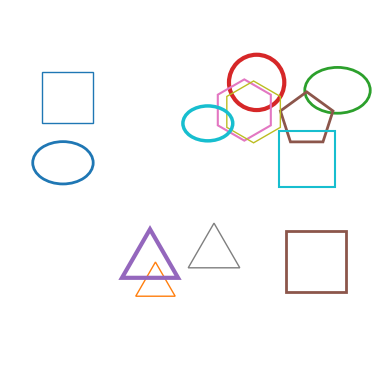[{"shape": "square", "thickness": 1, "radius": 0.33, "center": [0.174, 0.748]}, {"shape": "oval", "thickness": 2, "radius": 0.39, "center": [0.164, 0.577]}, {"shape": "triangle", "thickness": 1, "radius": 0.3, "center": [0.404, 0.26]}, {"shape": "oval", "thickness": 2, "radius": 0.43, "center": [0.877, 0.765]}, {"shape": "circle", "thickness": 3, "radius": 0.36, "center": [0.667, 0.786]}, {"shape": "triangle", "thickness": 3, "radius": 0.42, "center": [0.39, 0.32]}, {"shape": "pentagon", "thickness": 2, "radius": 0.36, "center": [0.797, 0.69]}, {"shape": "square", "thickness": 2, "radius": 0.39, "center": [0.821, 0.321]}, {"shape": "hexagon", "thickness": 1.5, "radius": 0.4, "center": [0.635, 0.714]}, {"shape": "triangle", "thickness": 1, "radius": 0.39, "center": [0.556, 0.343]}, {"shape": "hexagon", "thickness": 1, "radius": 0.4, "center": [0.659, 0.709]}, {"shape": "square", "thickness": 1.5, "radius": 0.36, "center": [0.797, 0.587]}, {"shape": "oval", "thickness": 2.5, "radius": 0.32, "center": [0.54, 0.68]}]